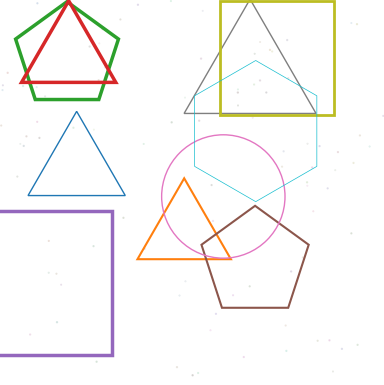[{"shape": "triangle", "thickness": 1, "radius": 0.73, "center": [0.199, 0.565]}, {"shape": "triangle", "thickness": 1.5, "radius": 0.7, "center": [0.478, 0.397]}, {"shape": "pentagon", "thickness": 2.5, "radius": 0.7, "center": [0.174, 0.855]}, {"shape": "triangle", "thickness": 2.5, "radius": 0.71, "center": [0.178, 0.857]}, {"shape": "square", "thickness": 2.5, "radius": 0.94, "center": [0.103, 0.265]}, {"shape": "pentagon", "thickness": 1.5, "radius": 0.73, "center": [0.663, 0.319]}, {"shape": "circle", "thickness": 1, "radius": 0.8, "center": [0.58, 0.49]}, {"shape": "triangle", "thickness": 1, "radius": 0.99, "center": [0.65, 0.804]}, {"shape": "square", "thickness": 2, "radius": 0.74, "center": [0.719, 0.849]}, {"shape": "hexagon", "thickness": 0.5, "radius": 0.92, "center": [0.664, 0.66]}]